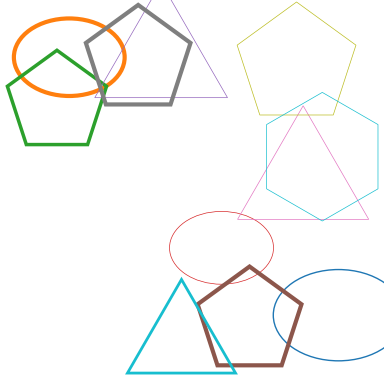[{"shape": "oval", "thickness": 1, "radius": 0.85, "center": [0.879, 0.181]}, {"shape": "oval", "thickness": 3, "radius": 0.72, "center": [0.18, 0.851]}, {"shape": "pentagon", "thickness": 2.5, "radius": 0.68, "center": [0.148, 0.734]}, {"shape": "oval", "thickness": 0.5, "radius": 0.68, "center": [0.575, 0.356]}, {"shape": "triangle", "thickness": 0.5, "radius": 1.0, "center": [0.419, 0.846]}, {"shape": "pentagon", "thickness": 3, "radius": 0.71, "center": [0.648, 0.166]}, {"shape": "triangle", "thickness": 0.5, "radius": 0.98, "center": [0.787, 0.529]}, {"shape": "pentagon", "thickness": 3, "radius": 0.71, "center": [0.359, 0.844]}, {"shape": "pentagon", "thickness": 0.5, "radius": 0.81, "center": [0.77, 0.833]}, {"shape": "triangle", "thickness": 2, "radius": 0.81, "center": [0.471, 0.112]}, {"shape": "hexagon", "thickness": 0.5, "radius": 0.84, "center": [0.837, 0.593]}]